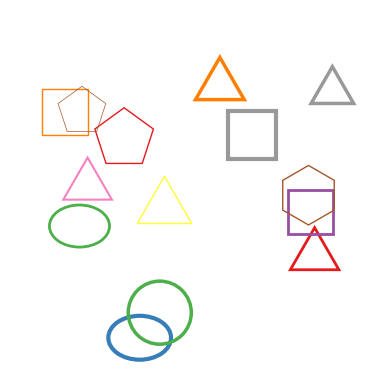[{"shape": "triangle", "thickness": 2, "radius": 0.36, "center": [0.817, 0.336]}, {"shape": "pentagon", "thickness": 1, "radius": 0.4, "center": [0.322, 0.64]}, {"shape": "oval", "thickness": 3, "radius": 0.41, "center": [0.363, 0.123]}, {"shape": "circle", "thickness": 2.5, "radius": 0.41, "center": [0.415, 0.188]}, {"shape": "oval", "thickness": 2, "radius": 0.39, "center": [0.206, 0.413]}, {"shape": "square", "thickness": 2, "radius": 0.29, "center": [0.806, 0.449]}, {"shape": "triangle", "thickness": 2.5, "radius": 0.37, "center": [0.571, 0.778]}, {"shape": "square", "thickness": 1, "radius": 0.3, "center": [0.168, 0.709]}, {"shape": "triangle", "thickness": 1, "radius": 0.41, "center": [0.427, 0.46]}, {"shape": "hexagon", "thickness": 1, "radius": 0.39, "center": [0.801, 0.493]}, {"shape": "pentagon", "thickness": 0.5, "radius": 0.33, "center": [0.213, 0.711]}, {"shape": "triangle", "thickness": 1.5, "radius": 0.36, "center": [0.227, 0.518]}, {"shape": "square", "thickness": 3, "radius": 0.31, "center": [0.654, 0.649]}, {"shape": "triangle", "thickness": 2.5, "radius": 0.32, "center": [0.863, 0.763]}]